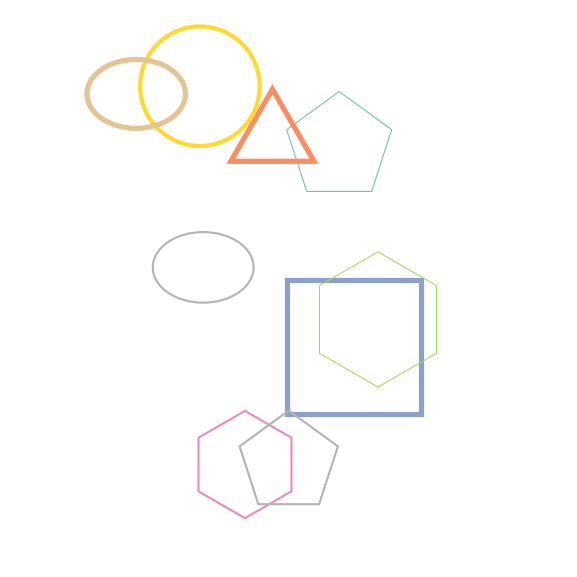[{"shape": "pentagon", "thickness": 0.5, "radius": 0.48, "center": [0.587, 0.745]}, {"shape": "triangle", "thickness": 2.5, "radius": 0.42, "center": [0.472, 0.761]}, {"shape": "square", "thickness": 2.5, "radius": 0.58, "center": [0.613, 0.398]}, {"shape": "hexagon", "thickness": 1, "radius": 0.46, "center": [0.424, 0.195]}, {"shape": "hexagon", "thickness": 0.5, "radius": 0.59, "center": [0.655, 0.446]}, {"shape": "circle", "thickness": 2, "radius": 0.52, "center": [0.346, 0.85]}, {"shape": "oval", "thickness": 2.5, "radius": 0.43, "center": [0.236, 0.837]}, {"shape": "pentagon", "thickness": 1, "radius": 0.45, "center": [0.5, 0.199]}, {"shape": "oval", "thickness": 1, "radius": 0.44, "center": [0.352, 0.536]}]